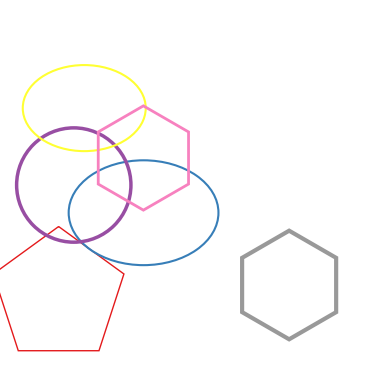[{"shape": "pentagon", "thickness": 1, "radius": 0.89, "center": [0.152, 0.233]}, {"shape": "oval", "thickness": 1.5, "radius": 0.97, "center": [0.373, 0.447]}, {"shape": "circle", "thickness": 2.5, "radius": 0.74, "center": [0.192, 0.519]}, {"shape": "oval", "thickness": 1.5, "radius": 0.8, "center": [0.219, 0.719]}, {"shape": "hexagon", "thickness": 2, "radius": 0.68, "center": [0.372, 0.59]}, {"shape": "hexagon", "thickness": 3, "radius": 0.71, "center": [0.751, 0.26]}]